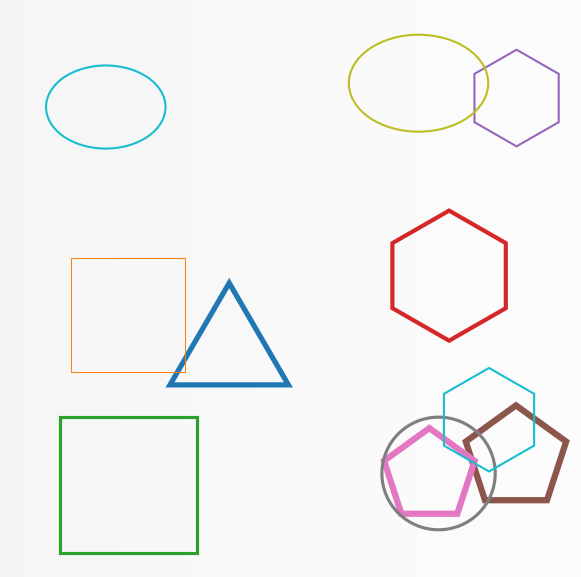[{"shape": "triangle", "thickness": 2.5, "radius": 0.59, "center": [0.394, 0.391]}, {"shape": "square", "thickness": 0.5, "radius": 0.49, "center": [0.221, 0.453]}, {"shape": "square", "thickness": 1.5, "radius": 0.59, "center": [0.221, 0.159]}, {"shape": "hexagon", "thickness": 2, "radius": 0.56, "center": [0.773, 0.522]}, {"shape": "hexagon", "thickness": 1, "radius": 0.42, "center": [0.889, 0.829]}, {"shape": "pentagon", "thickness": 3, "radius": 0.45, "center": [0.888, 0.206]}, {"shape": "pentagon", "thickness": 3, "radius": 0.41, "center": [0.739, 0.176]}, {"shape": "circle", "thickness": 1.5, "radius": 0.49, "center": [0.754, 0.179]}, {"shape": "oval", "thickness": 1, "radius": 0.6, "center": [0.72, 0.855]}, {"shape": "hexagon", "thickness": 1, "radius": 0.45, "center": [0.841, 0.272]}, {"shape": "oval", "thickness": 1, "radius": 0.51, "center": [0.182, 0.814]}]